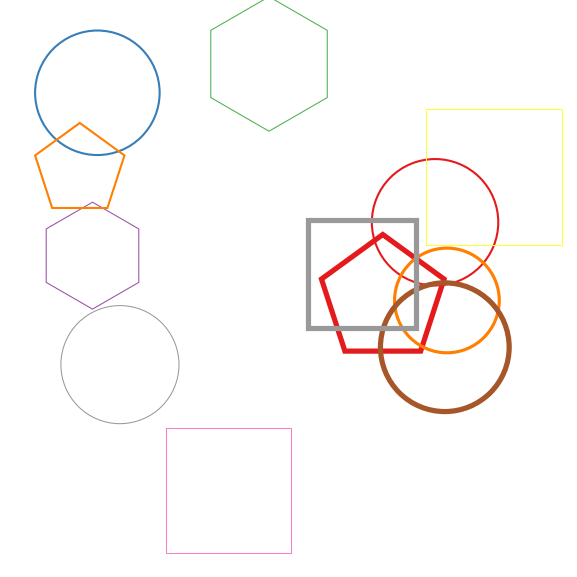[{"shape": "circle", "thickness": 1, "radius": 0.55, "center": [0.753, 0.614]}, {"shape": "pentagon", "thickness": 2.5, "radius": 0.56, "center": [0.663, 0.481]}, {"shape": "circle", "thickness": 1, "radius": 0.54, "center": [0.169, 0.838]}, {"shape": "hexagon", "thickness": 0.5, "radius": 0.58, "center": [0.466, 0.888]}, {"shape": "hexagon", "thickness": 0.5, "radius": 0.46, "center": [0.16, 0.556]}, {"shape": "pentagon", "thickness": 1, "radius": 0.41, "center": [0.138, 0.705]}, {"shape": "circle", "thickness": 1.5, "radius": 0.45, "center": [0.774, 0.479]}, {"shape": "square", "thickness": 0.5, "radius": 0.59, "center": [0.855, 0.693]}, {"shape": "circle", "thickness": 2.5, "radius": 0.56, "center": [0.77, 0.398]}, {"shape": "square", "thickness": 0.5, "radius": 0.54, "center": [0.395, 0.15]}, {"shape": "square", "thickness": 2.5, "radius": 0.47, "center": [0.627, 0.525]}, {"shape": "circle", "thickness": 0.5, "radius": 0.51, "center": [0.208, 0.368]}]